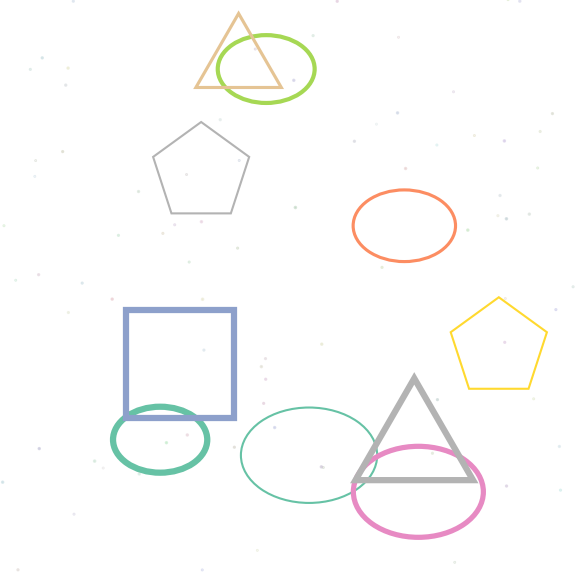[{"shape": "oval", "thickness": 3, "radius": 0.41, "center": [0.277, 0.238]}, {"shape": "oval", "thickness": 1, "radius": 0.59, "center": [0.535, 0.211]}, {"shape": "oval", "thickness": 1.5, "radius": 0.44, "center": [0.7, 0.608]}, {"shape": "square", "thickness": 3, "radius": 0.46, "center": [0.312, 0.369]}, {"shape": "oval", "thickness": 2.5, "radius": 0.56, "center": [0.724, 0.148]}, {"shape": "oval", "thickness": 2, "radius": 0.42, "center": [0.461, 0.88]}, {"shape": "pentagon", "thickness": 1, "radius": 0.44, "center": [0.864, 0.397]}, {"shape": "triangle", "thickness": 1.5, "radius": 0.43, "center": [0.413, 0.89]}, {"shape": "triangle", "thickness": 3, "radius": 0.59, "center": [0.717, 0.226]}, {"shape": "pentagon", "thickness": 1, "radius": 0.44, "center": [0.348, 0.7]}]